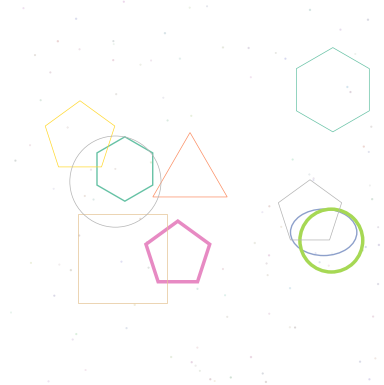[{"shape": "hexagon", "thickness": 1, "radius": 0.42, "center": [0.324, 0.561]}, {"shape": "hexagon", "thickness": 0.5, "radius": 0.55, "center": [0.865, 0.767]}, {"shape": "triangle", "thickness": 0.5, "radius": 0.56, "center": [0.494, 0.544]}, {"shape": "oval", "thickness": 1, "radius": 0.43, "center": [0.841, 0.397]}, {"shape": "pentagon", "thickness": 2.5, "radius": 0.44, "center": [0.462, 0.339]}, {"shape": "circle", "thickness": 2.5, "radius": 0.41, "center": [0.861, 0.375]}, {"shape": "pentagon", "thickness": 0.5, "radius": 0.47, "center": [0.208, 0.643]}, {"shape": "square", "thickness": 0.5, "radius": 0.58, "center": [0.318, 0.329]}, {"shape": "circle", "thickness": 0.5, "radius": 0.59, "center": [0.3, 0.528]}, {"shape": "pentagon", "thickness": 0.5, "radius": 0.43, "center": [0.805, 0.447]}]